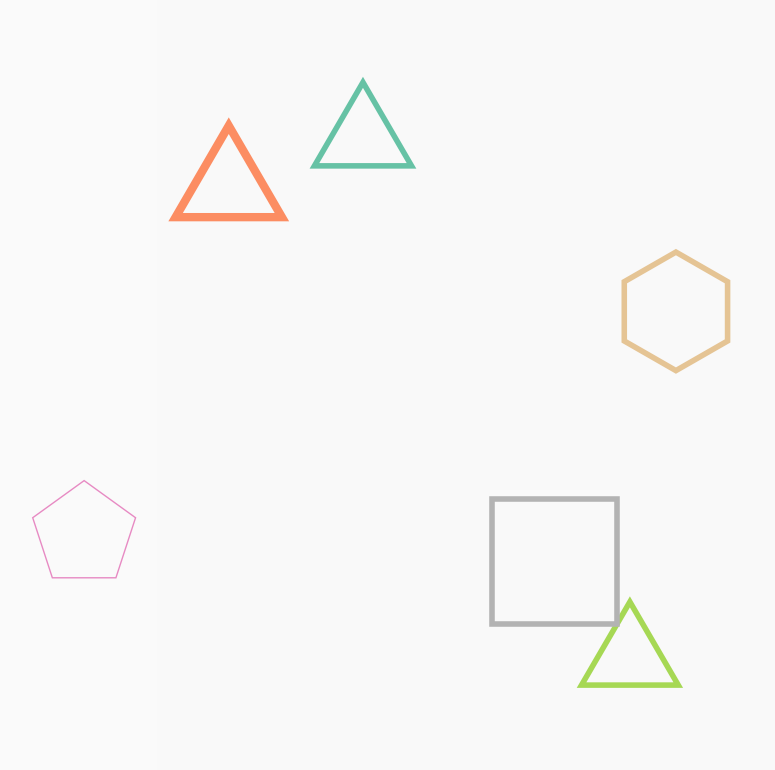[{"shape": "triangle", "thickness": 2, "radius": 0.36, "center": [0.468, 0.821]}, {"shape": "triangle", "thickness": 3, "radius": 0.4, "center": [0.295, 0.758]}, {"shape": "pentagon", "thickness": 0.5, "radius": 0.35, "center": [0.109, 0.306]}, {"shape": "triangle", "thickness": 2, "radius": 0.36, "center": [0.813, 0.146]}, {"shape": "hexagon", "thickness": 2, "radius": 0.38, "center": [0.872, 0.596]}, {"shape": "square", "thickness": 2, "radius": 0.4, "center": [0.715, 0.271]}]